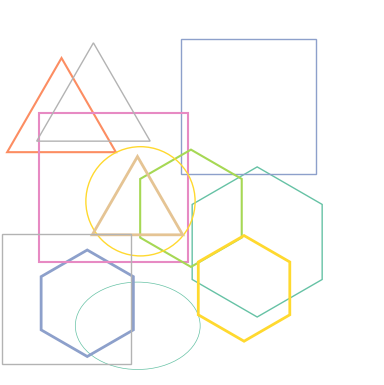[{"shape": "hexagon", "thickness": 1, "radius": 0.97, "center": [0.668, 0.372]}, {"shape": "oval", "thickness": 0.5, "radius": 0.81, "center": [0.358, 0.154]}, {"shape": "triangle", "thickness": 1.5, "radius": 0.82, "center": [0.16, 0.686]}, {"shape": "square", "thickness": 1, "radius": 0.87, "center": [0.645, 0.723]}, {"shape": "hexagon", "thickness": 2, "radius": 0.69, "center": [0.227, 0.212]}, {"shape": "square", "thickness": 1.5, "radius": 0.96, "center": [0.294, 0.514]}, {"shape": "hexagon", "thickness": 1.5, "radius": 0.76, "center": [0.496, 0.459]}, {"shape": "hexagon", "thickness": 2, "radius": 0.69, "center": [0.634, 0.251]}, {"shape": "circle", "thickness": 1, "radius": 0.71, "center": [0.365, 0.477]}, {"shape": "triangle", "thickness": 2, "radius": 0.68, "center": [0.357, 0.458]}, {"shape": "square", "thickness": 1, "radius": 0.84, "center": [0.173, 0.223]}, {"shape": "triangle", "thickness": 1, "radius": 0.85, "center": [0.243, 0.718]}]